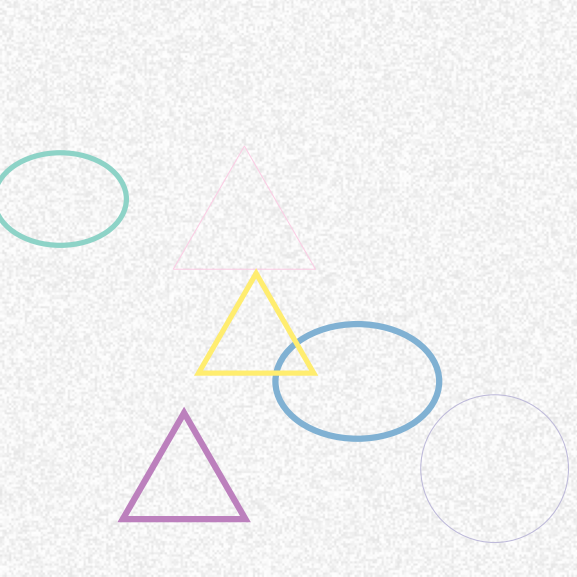[{"shape": "oval", "thickness": 2.5, "radius": 0.57, "center": [0.104, 0.654]}, {"shape": "circle", "thickness": 0.5, "radius": 0.64, "center": [0.856, 0.188]}, {"shape": "oval", "thickness": 3, "radius": 0.71, "center": [0.619, 0.339]}, {"shape": "triangle", "thickness": 0.5, "radius": 0.71, "center": [0.423, 0.604]}, {"shape": "triangle", "thickness": 3, "radius": 0.61, "center": [0.319, 0.162]}, {"shape": "triangle", "thickness": 2.5, "radius": 0.58, "center": [0.444, 0.411]}]